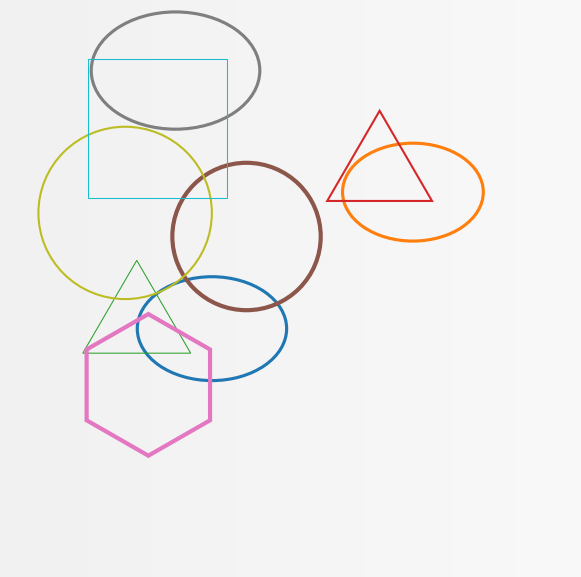[{"shape": "oval", "thickness": 1.5, "radius": 0.64, "center": [0.365, 0.43]}, {"shape": "oval", "thickness": 1.5, "radius": 0.61, "center": [0.71, 0.666]}, {"shape": "triangle", "thickness": 0.5, "radius": 0.54, "center": [0.235, 0.441]}, {"shape": "triangle", "thickness": 1, "radius": 0.52, "center": [0.653, 0.703]}, {"shape": "circle", "thickness": 2, "radius": 0.64, "center": [0.424, 0.59]}, {"shape": "hexagon", "thickness": 2, "radius": 0.61, "center": [0.255, 0.333]}, {"shape": "oval", "thickness": 1.5, "radius": 0.73, "center": [0.302, 0.877]}, {"shape": "circle", "thickness": 1, "radius": 0.75, "center": [0.215, 0.63]}, {"shape": "square", "thickness": 0.5, "radius": 0.6, "center": [0.271, 0.777]}]